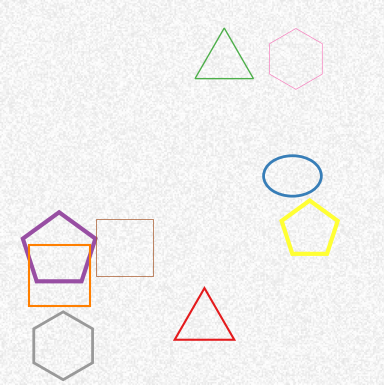[{"shape": "triangle", "thickness": 1.5, "radius": 0.45, "center": [0.531, 0.162]}, {"shape": "oval", "thickness": 2, "radius": 0.38, "center": [0.76, 0.543]}, {"shape": "triangle", "thickness": 1, "radius": 0.44, "center": [0.582, 0.84]}, {"shape": "pentagon", "thickness": 3, "radius": 0.5, "center": [0.154, 0.35]}, {"shape": "square", "thickness": 1.5, "radius": 0.4, "center": [0.154, 0.284]}, {"shape": "pentagon", "thickness": 3, "radius": 0.38, "center": [0.804, 0.403]}, {"shape": "square", "thickness": 0.5, "radius": 0.37, "center": [0.322, 0.357]}, {"shape": "hexagon", "thickness": 0.5, "radius": 0.4, "center": [0.769, 0.847]}, {"shape": "hexagon", "thickness": 2, "radius": 0.44, "center": [0.164, 0.102]}]